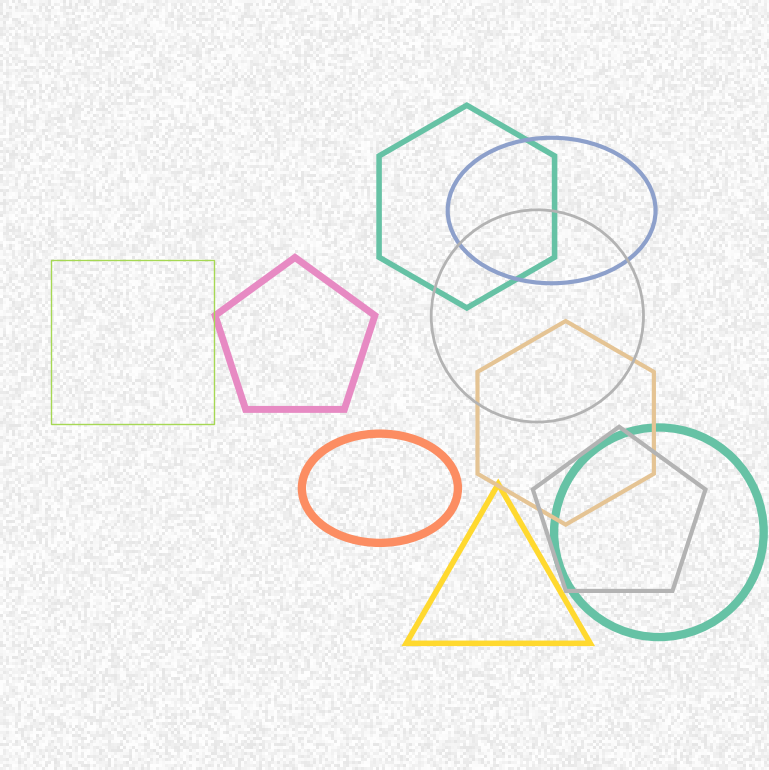[{"shape": "circle", "thickness": 3, "radius": 0.68, "center": [0.856, 0.309]}, {"shape": "hexagon", "thickness": 2, "radius": 0.66, "center": [0.606, 0.732]}, {"shape": "oval", "thickness": 3, "radius": 0.51, "center": [0.493, 0.366]}, {"shape": "oval", "thickness": 1.5, "radius": 0.67, "center": [0.716, 0.727]}, {"shape": "pentagon", "thickness": 2.5, "radius": 0.55, "center": [0.383, 0.557]}, {"shape": "square", "thickness": 0.5, "radius": 0.53, "center": [0.172, 0.556]}, {"shape": "triangle", "thickness": 2, "radius": 0.69, "center": [0.647, 0.233]}, {"shape": "hexagon", "thickness": 1.5, "radius": 0.66, "center": [0.735, 0.451]}, {"shape": "circle", "thickness": 1, "radius": 0.69, "center": [0.698, 0.59]}, {"shape": "pentagon", "thickness": 1.5, "radius": 0.59, "center": [0.804, 0.328]}]